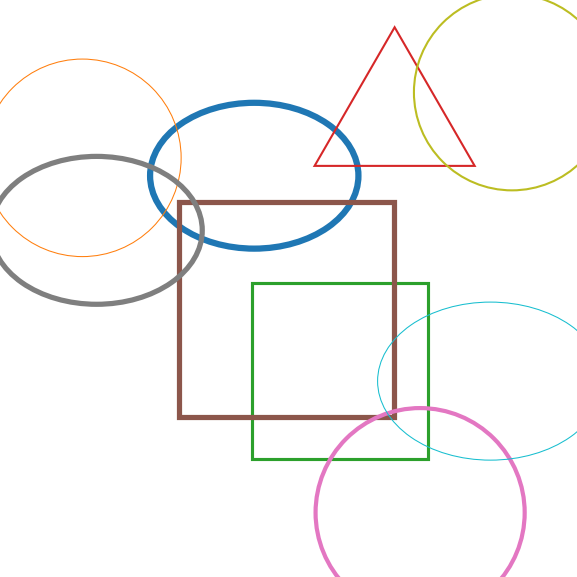[{"shape": "oval", "thickness": 3, "radius": 0.9, "center": [0.44, 0.695]}, {"shape": "circle", "thickness": 0.5, "radius": 0.86, "center": [0.143, 0.726]}, {"shape": "square", "thickness": 1.5, "radius": 0.76, "center": [0.588, 0.356]}, {"shape": "triangle", "thickness": 1, "radius": 0.8, "center": [0.683, 0.792]}, {"shape": "square", "thickness": 2.5, "radius": 0.93, "center": [0.496, 0.463]}, {"shape": "circle", "thickness": 2, "radius": 0.91, "center": [0.727, 0.111]}, {"shape": "oval", "thickness": 2.5, "radius": 0.91, "center": [0.167, 0.6]}, {"shape": "circle", "thickness": 1, "radius": 0.85, "center": [0.887, 0.839]}, {"shape": "oval", "thickness": 0.5, "radius": 0.98, "center": [0.849, 0.339]}]